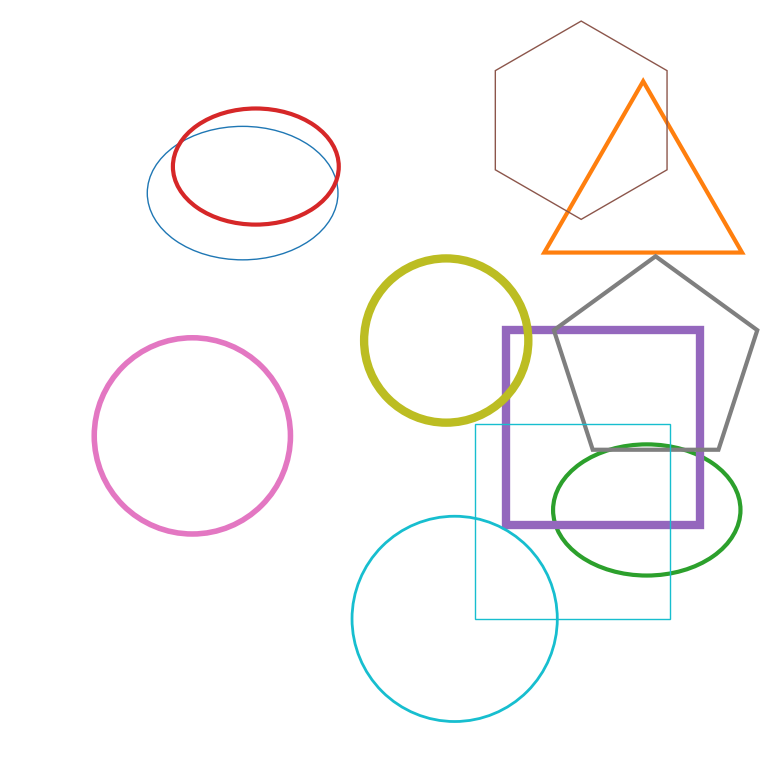[{"shape": "oval", "thickness": 0.5, "radius": 0.62, "center": [0.315, 0.749]}, {"shape": "triangle", "thickness": 1.5, "radius": 0.74, "center": [0.835, 0.746]}, {"shape": "oval", "thickness": 1.5, "radius": 0.61, "center": [0.84, 0.338]}, {"shape": "oval", "thickness": 1.5, "radius": 0.54, "center": [0.332, 0.784]}, {"shape": "square", "thickness": 3, "radius": 0.63, "center": [0.783, 0.445]}, {"shape": "hexagon", "thickness": 0.5, "radius": 0.64, "center": [0.755, 0.844]}, {"shape": "circle", "thickness": 2, "radius": 0.64, "center": [0.25, 0.434]}, {"shape": "pentagon", "thickness": 1.5, "radius": 0.69, "center": [0.851, 0.528]}, {"shape": "circle", "thickness": 3, "radius": 0.53, "center": [0.58, 0.558]}, {"shape": "circle", "thickness": 1, "radius": 0.67, "center": [0.59, 0.196]}, {"shape": "square", "thickness": 0.5, "radius": 0.63, "center": [0.743, 0.323]}]